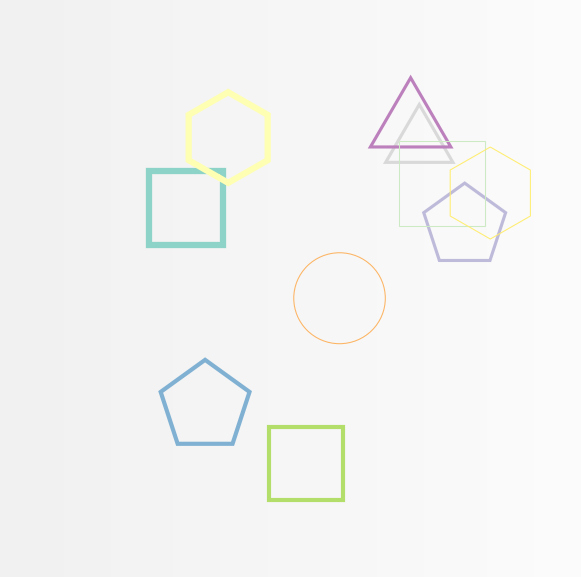[{"shape": "square", "thickness": 3, "radius": 0.32, "center": [0.32, 0.639]}, {"shape": "hexagon", "thickness": 3, "radius": 0.39, "center": [0.393, 0.761]}, {"shape": "pentagon", "thickness": 1.5, "radius": 0.37, "center": [0.799, 0.608]}, {"shape": "pentagon", "thickness": 2, "radius": 0.4, "center": [0.353, 0.296]}, {"shape": "circle", "thickness": 0.5, "radius": 0.39, "center": [0.584, 0.483]}, {"shape": "square", "thickness": 2, "radius": 0.32, "center": [0.527, 0.197]}, {"shape": "triangle", "thickness": 1.5, "radius": 0.33, "center": [0.721, 0.751]}, {"shape": "triangle", "thickness": 1.5, "radius": 0.4, "center": [0.706, 0.785]}, {"shape": "square", "thickness": 0.5, "radius": 0.37, "center": [0.761, 0.682]}, {"shape": "hexagon", "thickness": 0.5, "radius": 0.4, "center": [0.844, 0.665]}]